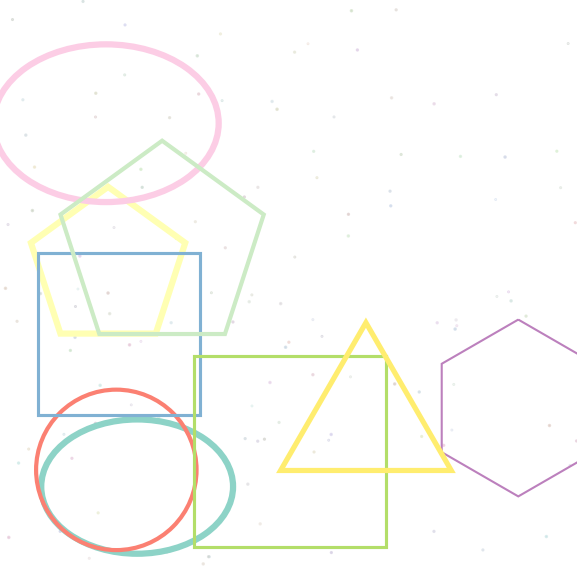[{"shape": "oval", "thickness": 3, "radius": 0.83, "center": [0.237, 0.157]}, {"shape": "pentagon", "thickness": 3, "radius": 0.7, "center": [0.187, 0.535]}, {"shape": "circle", "thickness": 2, "radius": 0.69, "center": [0.201, 0.185]}, {"shape": "square", "thickness": 1.5, "radius": 0.7, "center": [0.206, 0.42]}, {"shape": "square", "thickness": 1.5, "radius": 0.83, "center": [0.503, 0.217]}, {"shape": "oval", "thickness": 3, "radius": 0.98, "center": [0.184, 0.786]}, {"shape": "hexagon", "thickness": 1, "radius": 0.77, "center": [0.897, 0.293]}, {"shape": "pentagon", "thickness": 2, "radius": 0.93, "center": [0.281, 0.57]}, {"shape": "triangle", "thickness": 2.5, "radius": 0.85, "center": [0.634, 0.27]}]